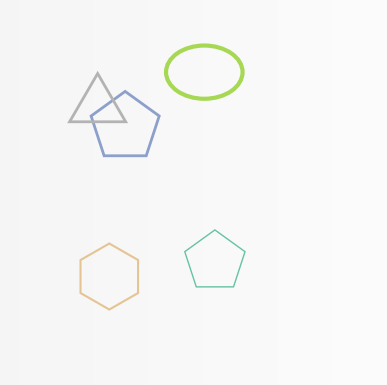[{"shape": "pentagon", "thickness": 1, "radius": 0.41, "center": [0.555, 0.321]}, {"shape": "pentagon", "thickness": 2, "radius": 0.46, "center": [0.323, 0.67]}, {"shape": "oval", "thickness": 3, "radius": 0.49, "center": [0.527, 0.813]}, {"shape": "hexagon", "thickness": 1.5, "radius": 0.43, "center": [0.282, 0.282]}, {"shape": "triangle", "thickness": 2, "radius": 0.42, "center": [0.252, 0.725]}]